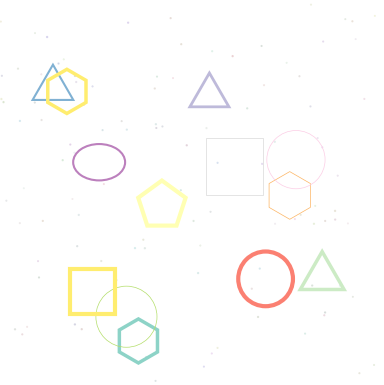[{"shape": "hexagon", "thickness": 2.5, "radius": 0.29, "center": [0.36, 0.114]}, {"shape": "pentagon", "thickness": 3, "radius": 0.32, "center": [0.421, 0.466]}, {"shape": "triangle", "thickness": 2, "radius": 0.29, "center": [0.544, 0.752]}, {"shape": "circle", "thickness": 3, "radius": 0.36, "center": [0.69, 0.276]}, {"shape": "triangle", "thickness": 1.5, "radius": 0.31, "center": [0.138, 0.771]}, {"shape": "hexagon", "thickness": 0.5, "radius": 0.31, "center": [0.753, 0.492]}, {"shape": "circle", "thickness": 0.5, "radius": 0.4, "center": [0.328, 0.177]}, {"shape": "circle", "thickness": 0.5, "radius": 0.38, "center": [0.769, 0.585]}, {"shape": "square", "thickness": 0.5, "radius": 0.37, "center": [0.608, 0.568]}, {"shape": "oval", "thickness": 1.5, "radius": 0.34, "center": [0.258, 0.579]}, {"shape": "triangle", "thickness": 2.5, "radius": 0.33, "center": [0.837, 0.281]}, {"shape": "square", "thickness": 3, "radius": 0.29, "center": [0.241, 0.243]}, {"shape": "hexagon", "thickness": 2.5, "radius": 0.29, "center": [0.174, 0.763]}]